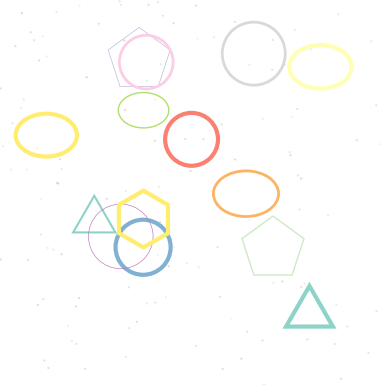[{"shape": "triangle", "thickness": 3, "radius": 0.35, "center": [0.804, 0.187]}, {"shape": "triangle", "thickness": 1.5, "radius": 0.32, "center": [0.245, 0.428]}, {"shape": "oval", "thickness": 3, "radius": 0.4, "center": [0.832, 0.827]}, {"shape": "pentagon", "thickness": 0.5, "radius": 0.42, "center": [0.361, 0.844]}, {"shape": "circle", "thickness": 3, "radius": 0.34, "center": [0.498, 0.638]}, {"shape": "circle", "thickness": 3, "radius": 0.36, "center": [0.372, 0.358]}, {"shape": "oval", "thickness": 2, "radius": 0.42, "center": [0.639, 0.497]}, {"shape": "oval", "thickness": 1, "radius": 0.33, "center": [0.373, 0.714]}, {"shape": "circle", "thickness": 2, "radius": 0.35, "center": [0.38, 0.839]}, {"shape": "circle", "thickness": 2, "radius": 0.41, "center": [0.659, 0.861]}, {"shape": "circle", "thickness": 0.5, "radius": 0.42, "center": [0.314, 0.386]}, {"shape": "pentagon", "thickness": 1, "radius": 0.42, "center": [0.709, 0.354]}, {"shape": "hexagon", "thickness": 3, "radius": 0.37, "center": [0.373, 0.431]}, {"shape": "oval", "thickness": 3, "radius": 0.4, "center": [0.12, 0.649]}]